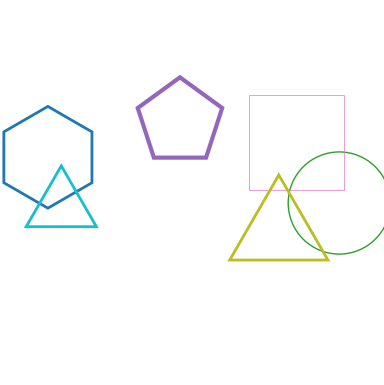[{"shape": "hexagon", "thickness": 2, "radius": 0.66, "center": [0.124, 0.591]}, {"shape": "circle", "thickness": 1, "radius": 0.66, "center": [0.881, 0.473]}, {"shape": "pentagon", "thickness": 3, "radius": 0.58, "center": [0.467, 0.684]}, {"shape": "square", "thickness": 0.5, "radius": 0.62, "center": [0.77, 0.63]}, {"shape": "triangle", "thickness": 2, "radius": 0.74, "center": [0.724, 0.398]}, {"shape": "triangle", "thickness": 2, "radius": 0.53, "center": [0.159, 0.464]}]